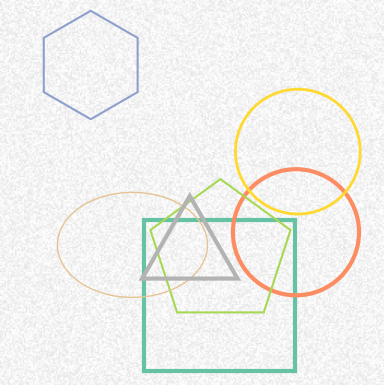[{"shape": "square", "thickness": 3, "radius": 0.98, "center": [0.57, 0.233]}, {"shape": "circle", "thickness": 3, "radius": 0.82, "center": [0.769, 0.397]}, {"shape": "hexagon", "thickness": 1.5, "radius": 0.7, "center": [0.236, 0.831]}, {"shape": "pentagon", "thickness": 1.5, "radius": 0.96, "center": [0.573, 0.343]}, {"shape": "circle", "thickness": 2, "radius": 0.81, "center": [0.774, 0.606]}, {"shape": "oval", "thickness": 1, "radius": 0.97, "center": [0.344, 0.364]}, {"shape": "triangle", "thickness": 3, "radius": 0.72, "center": [0.493, 0.348]}]